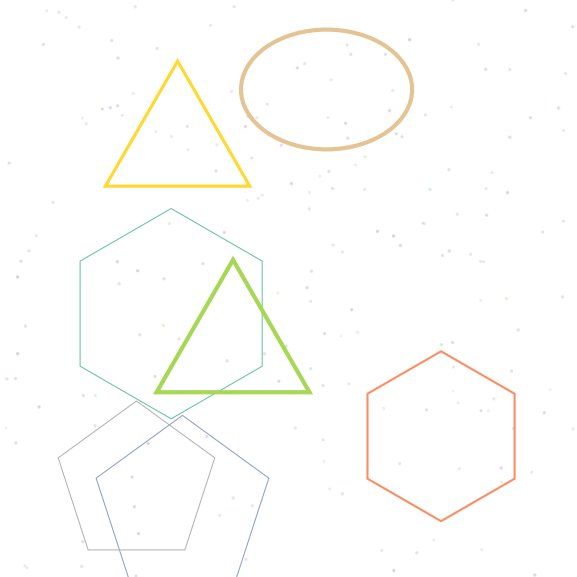[{"shape": "hexagon", "thickness": 0.5, "radius": 0.91, "center": [0.296, 0.456]}, {"shape": "hexagon", "thickness": 1, "radius": 0.74, "center": [0.764, 0.244]}, {"shape": "pentagon", "thickness": 0.5, "radius": 0.79, "center": [0.316, 0.123]}, {"shape": "triangle", "thickness": 2, "radius": 0.76, "center": [0.404, 0.396]}, {"shape": "triangle", "thickness": 1.5, "radius": 0.72, "center": [0.308, 0.749]}, {"shape": "oval", "thickness": 2, "radius": 0.74, "center": [0.565, 0.844]}, {"shape": "pentagon", "thickness": 0.5, "radius": 0.71, "center": [0.236, 0.162]}]